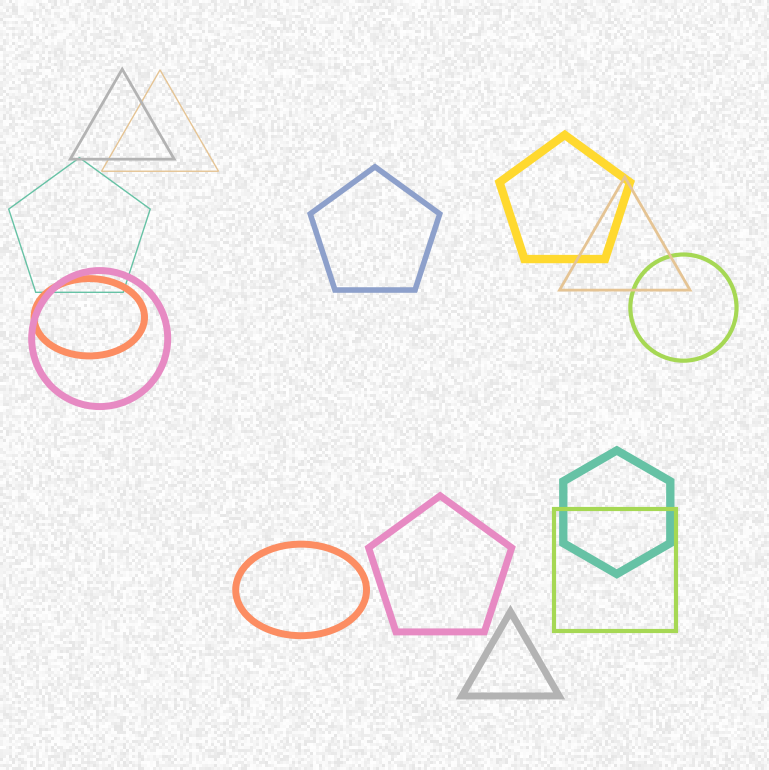[{"shape": "pentagon", "thickness": 0.5, "radius": 0.48, "center": [0.103, 0.699]}, {"shape": "hexagon", "thickness": 3, "radius": 0.4, "center": [0.801, 0.335]}, {"shape": "oval", "thickness": 2.5, "radius": 0.36, "center": [0.116, 0.588]}, {"shape": "oval", "thickness": 2.5, "radius": 0.42, "center": [0.391, 0.234]}, {"shape": "pentagon", "thickness": 2, "radius": 0.44, "center": [0.487, 0.695]}, {"shape": "circle", "thickness": 2.5, "radius": 0.44, "center": [0.129, 0.56]}, {"shape": "pentagon", "thickness": 2.5, "radius": 0.49, "center": [0.572, 0.258]}, {"shape": "square", "thickness": 1.5, "radius": 0.4, "center": [0.799, 0.26]}, {"shape": "circle", "thickness": 1.5, "radius": 0.34, "center": [0.888, 0.601]}, {"shape": "pentagon", "thickness": 3, "radius": 0.45, "center": [0.733, 0.736]}, {"shape": "triangle", "thickness": 0.5, "radius": 0.44, "center": [0.208, 0.821]}, {"shape": "triangle", "thickness": 1, "radius": 0.49, "center": [0.811, 0.672]}, {"shape": "triangle", "thickness": 2.5, "radius": 0.36, "center": [0.663, 0.133]}, {"shape": "triangle", "thickness": 1, "radius": 0.39, "center": [0.159, 0.832]}]